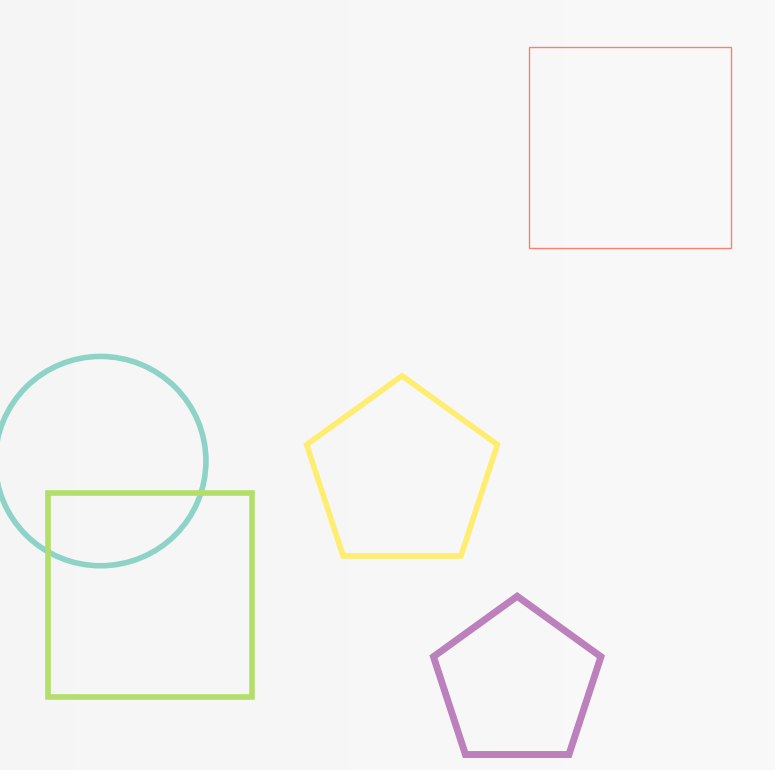[{"shape": "circle", "thickness": 2, "radius": 0.68, "center": [0.13, 0.401]}, {"shape": "square", "thickness": 0.5, "radius": 0.65, "center": [0.813, 0.808]}, {"shape": "square", "thickness": 2, "radius": 0.66, "center": [0.194, 0.227]}, {"shape": "pentagon", "thickness": 2.5, "radius": 0.57, "center": [0.667, 0.112]}, {"shape": "pentagon", "thickness": 2, "radius": 0.65, "center": [0.519, 0.383]}]